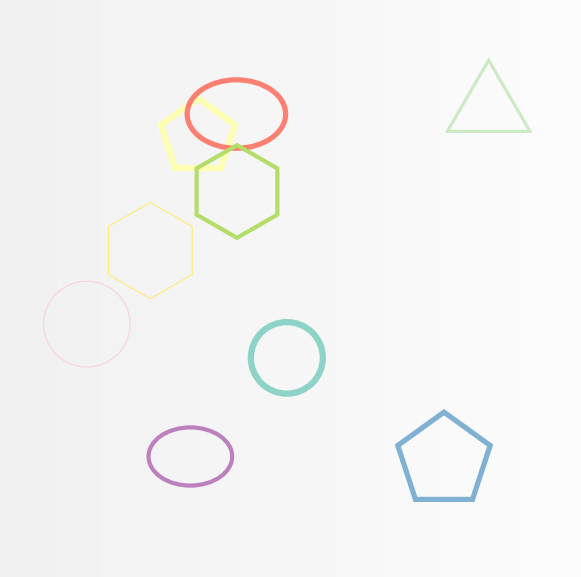[{"shape": "circle", "thickness": 3, "radius": 0.31, "center": [0.493, 0.379]}, {"shape": "pentagon", "thickness": 3, "radius": 0.33, "center": [0.341, 0.762]}, {"shape": "oval", "thickness": 2.5, "radius": 0.42, "center": [0.407, 0.802]}, {"shape": "pentagon", "thickness": 2.5, "radius": 0.42, "center": [0.764, 0.202]}, {"shape": "hexagon", "thickness": 2, "radius": 0.4, "center": [0.408, 0.668]}, {"shape": "circle", "thickness": 0.5, "radius": 0.37, "center": [0.149, 0.438]}, {"shape": "oval", "thickness": 2, "radius": 0.36, "center": [0.327, 0.209]}, {"shape": "triangle", "thickness": 1.5, "radius": 0.41, "center": [0.841, 0.813]}, {"shape": "hexagon", "thickness": 0.5, "radius": 0.42, "center": [0.259, 0.565]}]